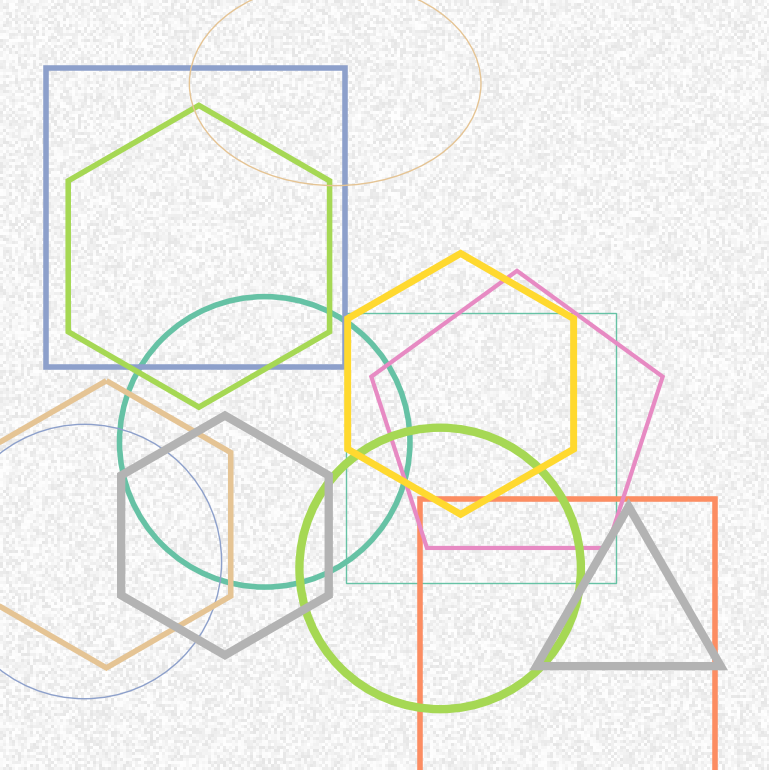[{"shape": "square", "thickness": 0.5, "radius": 0.88, "center": [0.625, 0.419]}, {"shape": "circle", "thickness": 2, "radius": 0.94, "center": [0.344, 0.426]}, {"shape": "square", "thickness": 2, "radius": 0.96, "center": [0.737, 0.16]}, {"shape": "square", "thickness": 2, "radius": 0.97, "center": [0.254, 0.718]}, {"shape": "circle", "thickness": 0.5, "radius": 0.89, "center": [0.11, 0.271]}, {"shape": "pentagon", "thickness": 1.5, "radius": 0.99, "center": [0.671, 0.449]}, {"shape": "circle", "thickness": 3, "radius": 0.91, "center": [0.572, 0.262]}, {"shape": "hexagon", "thickness": 2, "radius": 0.98, "center": [0.258, 0.667]}, {"shape": "hexagon", "thickness": 2.5, "radius": 0.85, "center": [0.598, 0.501]}, {"shape": "hexagon", "thickness": 2, "radius": 0.93, "center": [0.138, 0.319]}, {"shape": "oval", "thickness": 0.5, "radius": 0.95, "center": [0.435, 0.891]}, {"shape": "hexagon", "thickness": 3, "radius": 0.78, "center": [0.292, 0.305]}, {"shape": "triangle", "thickness": 3, "radius": 0.69, "center": [0.816, 0.204]}]